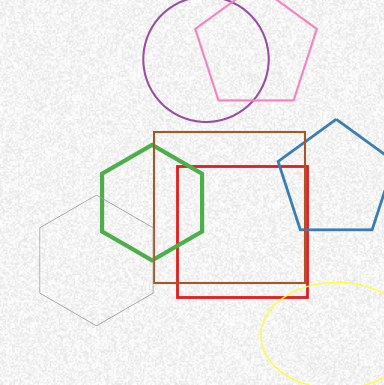[{"shape": "square", "thickness": 2, "radius": 0.85, "center": [0.629, 0.399]}, {"shape": "pentagon", "thickness": 2, "radius": 0.79, "center": [0.873, 0.532]}, {"shape": "hexagon", "thickness": 3, "radius": 0.75, "center": [0.395, 0.474]}, {"shape": "circle", "thickness": 1.5, "radius": 0.81, "center": [0.535, 0.846]}, {"shape": "oval", "thickness": 1, "radius": 0.99, "center": [0.875, 0.128]}, {"shape": "square", "thickness": 1.5, "radius": 0.98, "center": [0.596, 0.461]}, {"shape": "pentagon", "thickness": 1.5, "radius": 0.83, "center": [0.665, 0.873]}, {"shape": "hexagon", "thickness": 0.5, "radius": 0.85, "center": [0.25, 0.324]}]